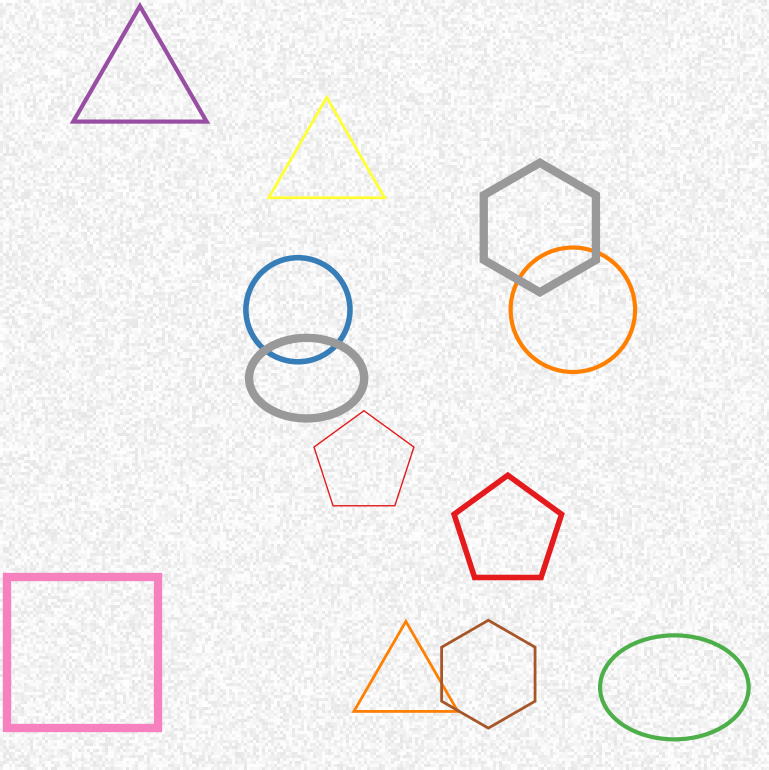[{"shape": "pentagon", "thickness": 2, "radius": 0.37, "center": [0.66, 0.309]}, {"shape": "pentagon", "thickness": 0.5, "radius": 0.34, "center": [0.473, 0.398]}, {"shape": "circle", "thickness": 2, "radius": 0.34, "center": [0.387, 0.598]}, {"shape": "oval", "thickness": 1.5, "radius": 0.48, "center": [0.876, 0.107]}, {"shape": "triangle", "thickness": 1.5, "radius": 0.5, "center": [0.182, 0.892]}, {"shape": "triangle", "thickness": 1, "radius": 0.39, "center": [0.527, 0.115]}, {"shape": "circle", "thickness": 1.5, "radius": 0.4, "center": [0.744, 0.598]}, {"shape": "triangle", "thickness": 1, "radius": 0.43, "center": [0.424, 0.787]}, {"shape": "hexagon", "thickness": 1, "radius": 0.35, "center": [0.634, 0.124]}, {"shape": "square", "thickness": 3, "radius": 0.49, "center": [0.107, 0.152]}, {"shape": "hexagon", "thickness": 3, "radius": 0.42, "center": [0.701, 0.705]}, {"shape": "oval", "thickness": 3, "radius": 0.37, "center": [0.398, 0.509]}]